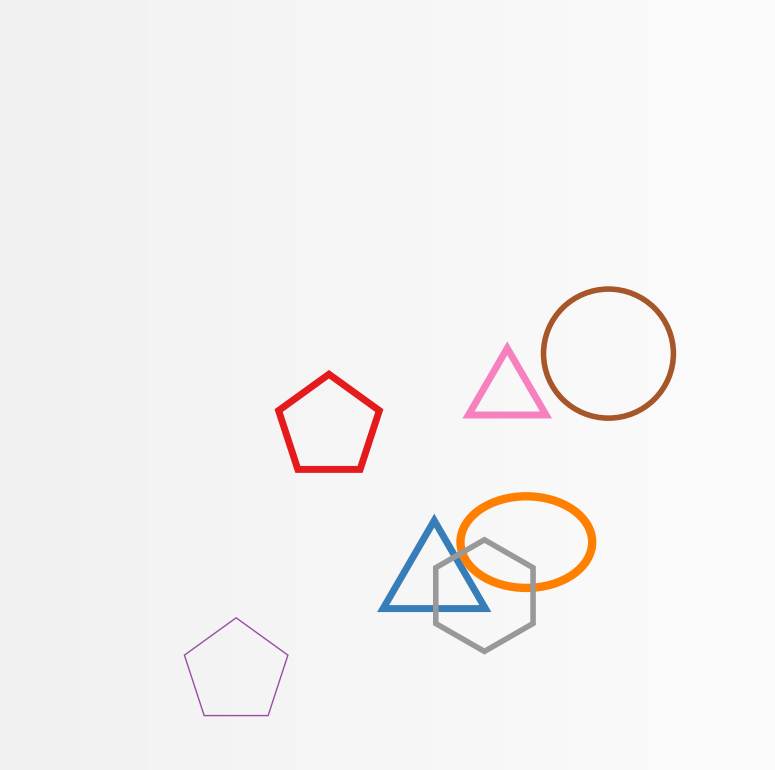[{"shape": "pentagon", "thickness": 2.5, "radius": 0.34, "center": [0.424, 0.446]}, {"shape": "triangle", "thickness": 2.5, "radius": 0.38, "center": [0.56, 0.248]}, {"shape": "pentagon", "thickness": 0.5, "radius": 0.35, "center": [0.305, 0.127]}, {"shape": "oval", "thickness": 3, "radius": 0.42, "center": [0.679, 0.296]}, {"shape": "circle", "thickness": 2, "radius": 0.42, "center": [0.785, 0.541]}, {"shape": "triangle", "thickness": 2.5, "radius": 0.29, "center": [0.655, 0.49]}, {"shape": "hexagon", "thickness": 2, "radius": 0.36, "center": [0.625, 0.226]}]